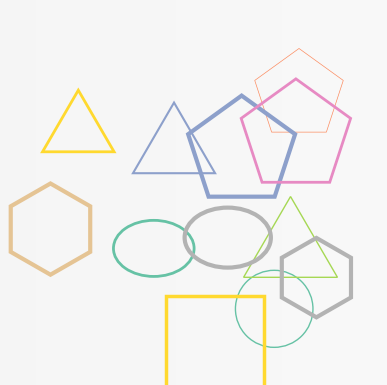[{"shape": "oval", "thickness": 2, "radius": 0.52, "center": [0.397, 0.355]}, {"shape": "circle", "thickness": 1, "radius": 0.5, "center": [0.708, 0.198]}, {"shape": "pentagon", "thickness": 0.5, "radius": 0.6, "center": [0.772, 0.754]}, {"shape": "pentagon", "thickness": 3, "radius": 0.73, "center": [0.624, 0.607]}, {"shape": "triangle", "thickness": 1.5, "radius": 0.61, "center": [0.449, 0.611]}, {"shape": "pentagon", "thickness": 2, "radius": 0.74, "center": [0.764, 0.647]}, {"shape": "triangle", "thickness": 1, "radius": 0.7, "center": [0.75, 0.35]}, {"shape": "square", "thickness": 2.5, "radius": 0.63, "center": [0.555, 0.104]}, {"shape": "triangle", "thickness": 2, "radius": 0.53, "center": [0.202, 0.659]}, {"shape": "hexagon", "thickness": 3, "radius": 0.59, "center": [0.13, 0.405]}, {"shape": "hexagon", "thickness": 3, "radius": 0.52, "center": [0.817, 0.279]}, {"shape": "oval", "thickness": 3, "radius": 0.56, "center": [0.588, 0.383]}]